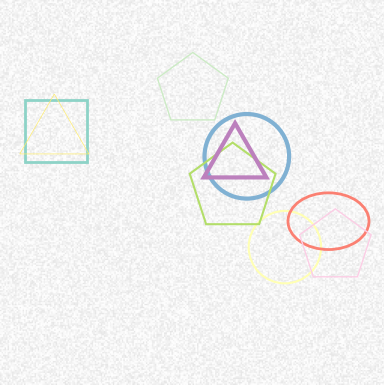[{"shape": "square", "thickness": 2, "radius": 0.4, "center": [0.145, 0.659]}, {"shape": "circle", "thickness": 1.5, "radius": 0.47, "center": [0.74, 0.358]}, {"shape": "oval", "thickness": 2, "radius": 0.53, "center": [0.853, 0.425]}, {"shape": "circle", "thickness": 3, "radius": 0.55, "center": [0.641, 0.594]}, {"shape": "pentagon", "thickness": 1.5, "radius": 0.59, "center": [0.604, 0.513]}, {"shape": "pentagon", "thickness": 1, "radius": 0.49, "center": [0.871, 0.36]}, {"shape": "triangle", "thickness": 3, "radius": 0.47, "center": [0.611, 0.586]}, {"shape": "pentagon", "thickness": 1, "radius": 0.48, "center": [0.501, 0.767]}, {"shape": "triangle", "thickness": 0.5, "radius": 0.52, "center": [0.141, 0.652]}]